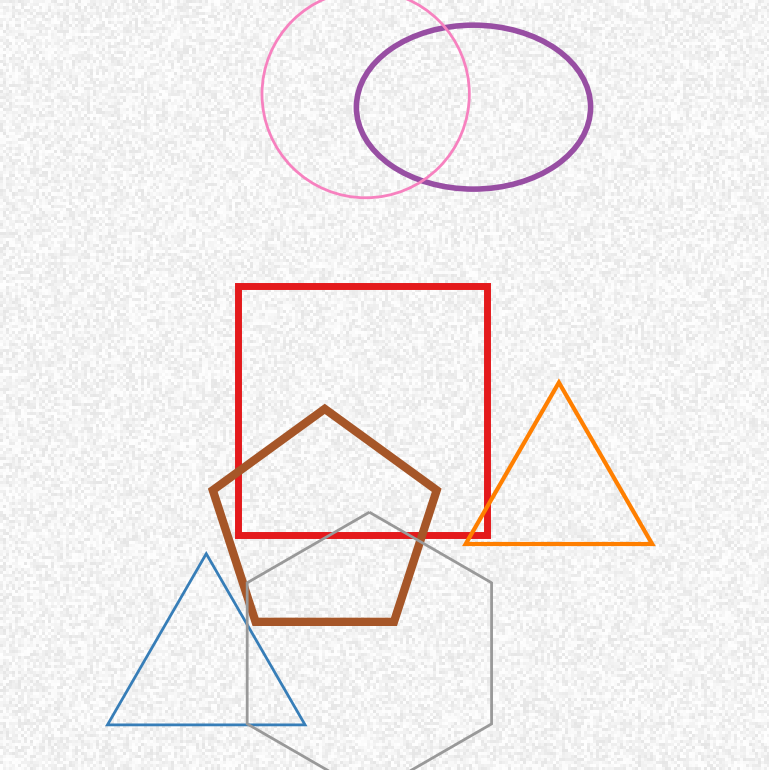[{"shape": "square", "thickness": 2.5, "radius": 0.81, "center": [0.471, 0.467]}, {"shape": "triangle", "thickness": 1, "radius": 0.74, "center": [0.268, 0.133]}, {"shape": "oval", "thickness": 2, "radius": 0.76, "center": [0.615, 0.861]}, {"shape": "triangle", "thickness": 1.5, "radius": 0.7, "center": [0.726, 0.363]}, {"shape": "pentagon", "thickness": 3, "radius": 0.76, "center": [0.422, 0.316]}, {"shape": "circle", "thickness": 1, "radius": 0.67, "center": [0.475, 0.878]}, {"shape": "hexagon", "thickness": 1, "radius": 0.92, "center": [0.48, 0.152]}]